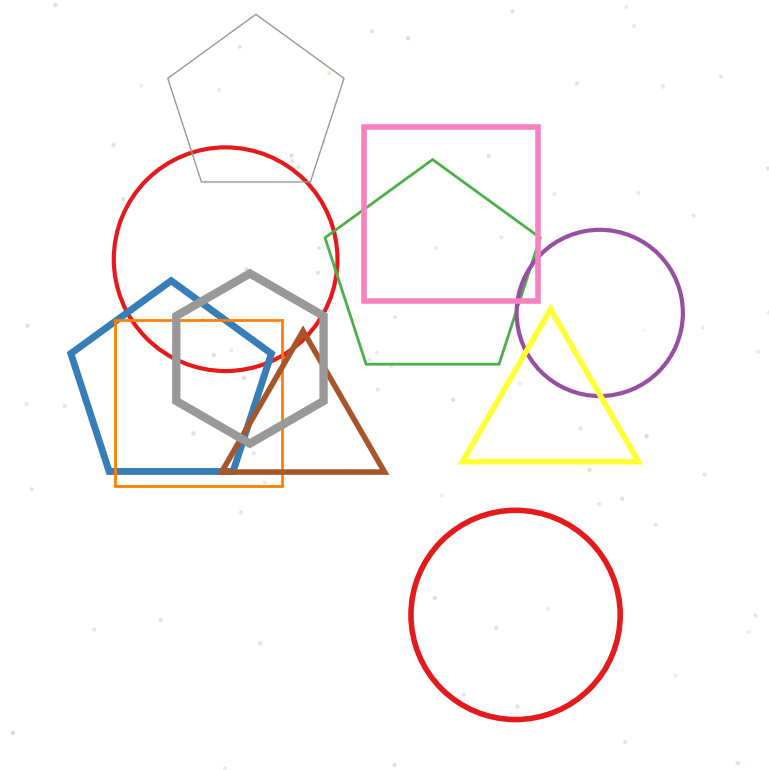[{"shape": "circle", "thickness": 1.5, "radius": 0.73, "center": [0.293, 0.663]}, {"shape": "circle", "thickness": 2, "radius": 0.68, "center": [0.67, 0.201]}, {"shape": "pentagon", "thickness": 2.5, "radius": 0.68, "center": [0.222, 0.498]}, {"shape": "pentagon", "thickness": 1, "radius": 0.73, "center": [0.562, 0.646]}, {"shape": "circle", "thickness": 1.5, "radius": 0.54, "center": [0.779, 0.594]}, {"shape": "square", "thickness": 1, "radius": 0.54, "center": [0.258, 0.477]}, {"shape": "triangle", "thickness": 2, "radius": 0.66, "center": [0.715, 0.466]}, {"shape": "triangle", "thickness": 2, "radius": 0.61, "center": [0.394, 0.448]}, {"shape": "square", "thickness": 2, "radius": 0.56, "center": [0.586, 0.722]}, {"shape": "hexagon", "thickness": 3, "radius": 0.55, "center": [0.325, 0.534]}, {"shape": "pentagon", "thickness": 0.5, "radius": 0.6, "center": [0.332, 0.861]}]